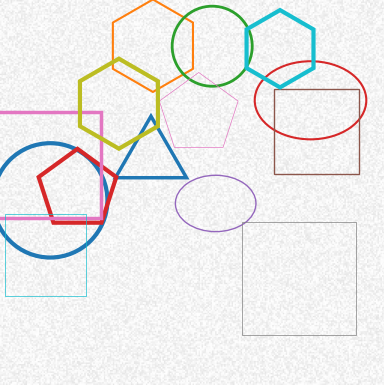[{"shape": "triangle", "thickness": 2.5, "radius": 0.53, "center": [0.392, 0.592]}, {"shape": "circle", "thickness": 3, "radius": 0.74, "center": [0.13, 0.48]}, {"shape": "hexagon", "thickness": 1.5, "radius": 0.6, "center": [0.397, 0.881]}, {"shape": "circle", "thickness": 2, "radius": 0.52, "center": [0.551, 0.88]}, {"shape": "oval", "thickness": 1.5, "radius": 0.72, "center": [0.807, 0.739]}, {"shape": "pentagon", "thickness": 3, "radius": 0.53, "center": [0.201, 0.507]}, {"shape": "oval", "thickness": 1, "radius": 0.52, "center": [0.56, 0.472]}, {"shape": "square", "thickness": 1, "radius": 0.55, "center": [0.823, 0.659]}, {"shape": "square", "thickness": 2.5, "radius": 0.69, "center": [0.124, 0.571]}, {"shape": "pentagon", "thickness": 0.5, "radius": 0.54, "center": [0.516, 0.704]}, {"shape": "square", "thickness": 0.5, "radius": 0.74, "center": [0.777, 0.277]}, {"shape": "hexagon", "thickness": 3, "radius": 0.58, "center": [0.309, 0.731]}, {"shape": "square", "thickness": 0.5, "radius": 0.53, "center": [0.118, 0.338]}, {"shape": "hexagon", "thickness": 3, "radius": 0.5, "center": [0.727, 0.873]}]